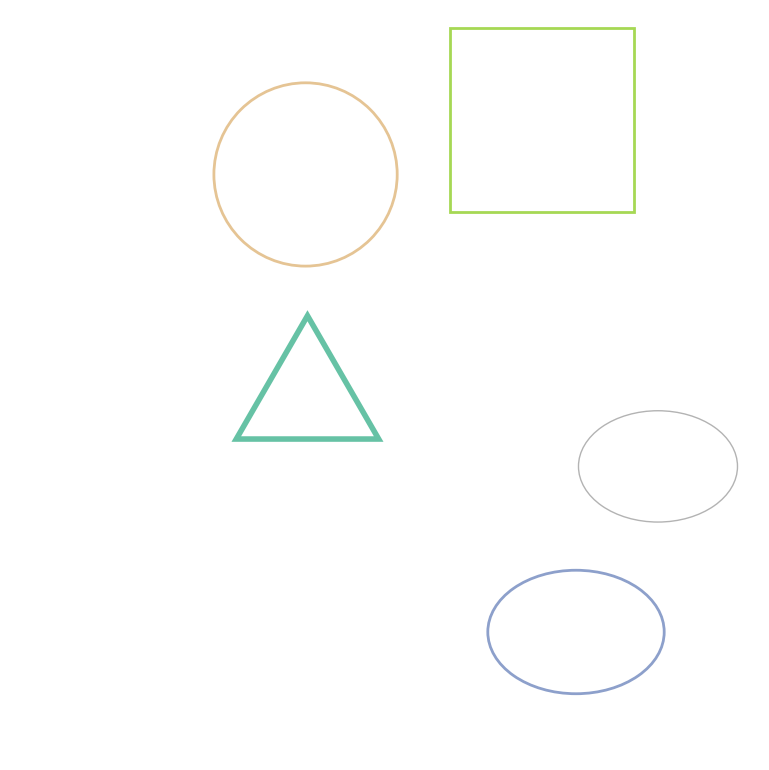[{"shape": "triangle", "thickness": 2, "radius": 0.53, "center": [0.399, 0.483]}, {"shape": "oval", "thickness": 1, "radius": 0.57, "center": [0.748, 0.179]}, {"shape": "square", "thickness": 1, "radius": 0.6, "center": [0.704, 0.844]}, {"shape": "circle", "thickness": 1, "radius": 0.6, "center": [0.397, 0.773]}, {"shape": "oval", "thickness": 0.5, "radius": 0.52, "center": [0.855, 0.394]}]